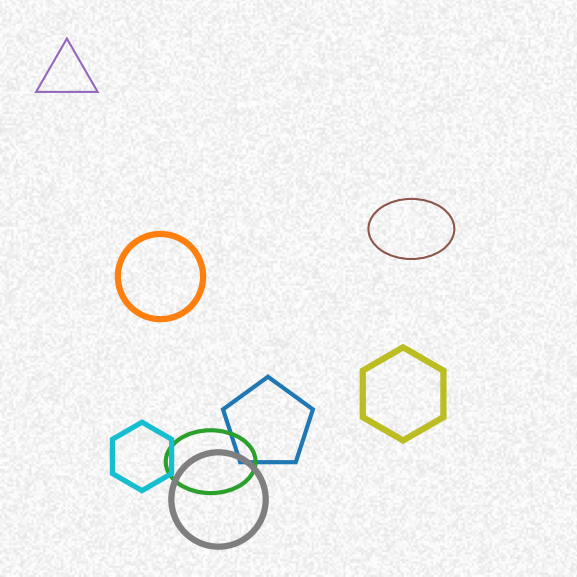[{"shape": "pentagon", "thickness": 2, "radius": 0.41, "center": [0.464, 0.265]}, {"shape": "circle", "thickness": 3, "radius": 0.37, "center": [0.278, 0.52]}, {"shape": "oval", "thickness": 2, "radius": 0.39, "center": [0.365, 0.2]}, {"shape": "triangle", "thickness": 1, "radius": 0.31, "center": [0.116, 0.871]}, {"shape": "oval", "thickness": 1, "radius": 0.37, "center": [0.712, 0.603]}, {"shape": "circle", "thickness": 3, "radius": 0.41, "center": [0.378, 0.134]}, {"shape": "hexagon", "thickness": 3, "radius": 0.4, "center": [0.698, 0.317]}, {"shape": "hexagon", "thickness": 2.5, "radius": 0.3, "center": [0.246, 0.209]}]